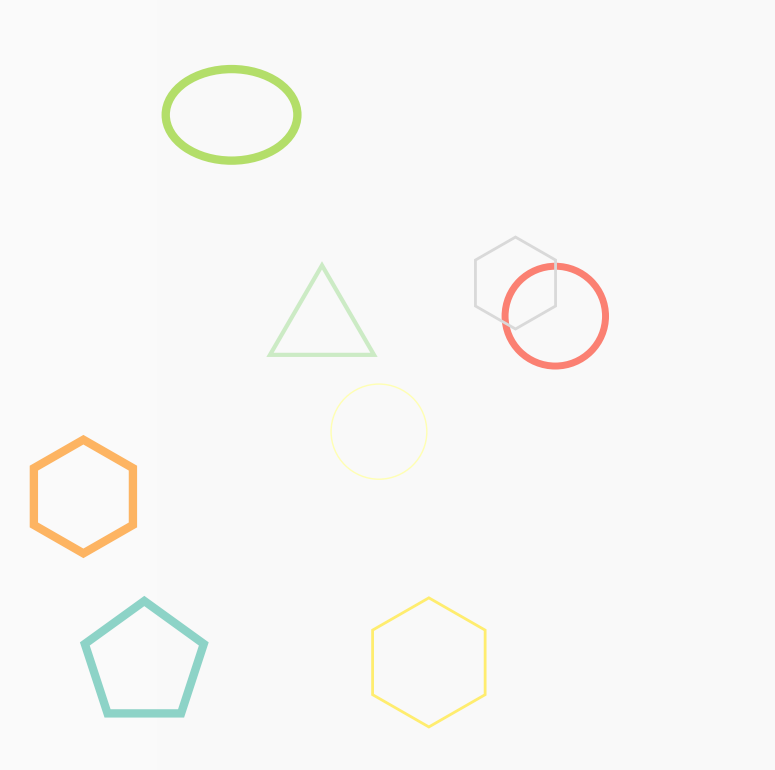[{"shape": "pentagon", "thickness": 3, "radius": 0.4, "center": [0.186, 0.139]}, {"shape": "circle", "thickness": 0.5, "radius": 0.31, "center": [0.489, 0.439]}, {"shape": "circle", "thickness": 2.5, "radius": 0.32, "center": [0.717, 0.589]}, {"shape": "hexagon", "thickness": 3, "radius": 0.37, "center": [0.108, 0.355]}, {"shape": "oval", "thickness": 3, "radius": 0.42, "center": [0.299, 0.851]}, {"shape": "hexagon", "thickness": 1, "radius": 0.3, "center": [0.665, 0.632]}, {"shape": "triangle", "thickness": 1.5, "radius": 0.39, "center": [0.415, 0.578]}, {"shape": "hexagon", "thickness": 1, "radius": 0.42, "center": [0.553, 0.14]}]